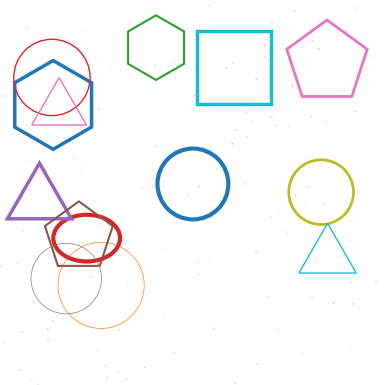[{"shape": "hexagon", "thickness": 2.5, "radius": 0.58, "center": [0.138, 0.728]}, {"shape": "circle", "thickness": 3, "radius": 0.46, "center": [0.501, 0.522]}, {"shape": "circle", "thickness": 0.5, "radius": 0.56, "center": [0.263, 0.259]}, {"shape": "hexagon", "thickness": 1.5, "radius": 0.42, "center": [0.405, 0.876]}, {"shape": "circle", "thickness": 1, "radius": 0.5, "center": [0.135, 0.799]}, {"shape": "oval", "thickness": 3, "radius": 0.43, "center": [0.225, 0.381]}, {"shape": "triangle", "thickness": 2.5, "radius": 0.48, "center": [0.102, 0.48]}, {"shape": "pentagon", "thickness": 1.5, "radius": 0.46, "center": [0.205, 0.384]}, {"shape": "triangle", "thickness": 1, "radius": 0.41, "center": [0.154, 0.716]}, {"shape": "pentagon", "thickness": 2, "radius": 0.55, "center": [0.849, 0.838]}, {"shape": "circle", "thickness": 0.5, "radius": 0.46, "center": [0.172, 0.276]}, {"shape": "circle", "thickness": 2, "radius": 0.42, "center": [0.834, 0.501]}, {"shape": "triangle", "thickness": 1, "radius": 0.43, "center": [0.851, 0.334]}, {"shape": "square", "thickness": 2.5, "radius": 0.48, "center": [0.608, 0.825]}]